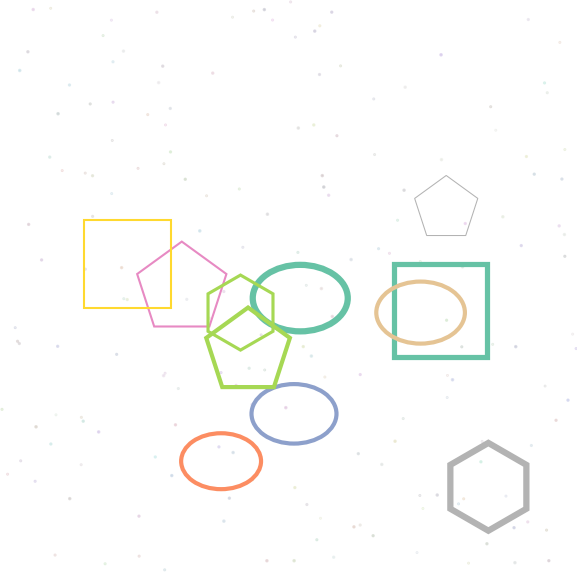[{"shape": "square", "thickness": 2.5, "radius": 0.4, "center": [0.763, 0.462]}, {"shape": "oval", "thickness": 3, "radius": 0.41, "center": [0.52, 0.483]}, {"shape": "oval", "thickness": 2, "radius": 0.35, "center": [0.383, 0.201]}, {"shape": "oval", "thickness": 2, "radius": 0.37, "center": [0.509, 0.283]}, {"shape": "pentagon", "thickness": 1, "radius": 0.41, "center": [0.315, 0.5]}, {"shape": "hexagon", "thickness": 1.5, "radius": 0.32, "center": [0.416, 0.458]}, {"shape": "pentagon", "thickness": 2, "radius": 0.38, "center": [0.43, 0.39]}, {"shape": "square", "thickness": 1, "radius": 0.38, "center": [0.221, 0.542]}, {"shape": "oval", "thickness": 2, "radius": 0.38, "center": [0.728, 0.458]}, {"shape": "pentagon", "thickness": 0.5, "radius": 0.29, "center": [0.773, 0.638]}, {"shape": "hexagon", "thickness": 3, "radius": 0.38, "center": [0.846, 0.156]}]